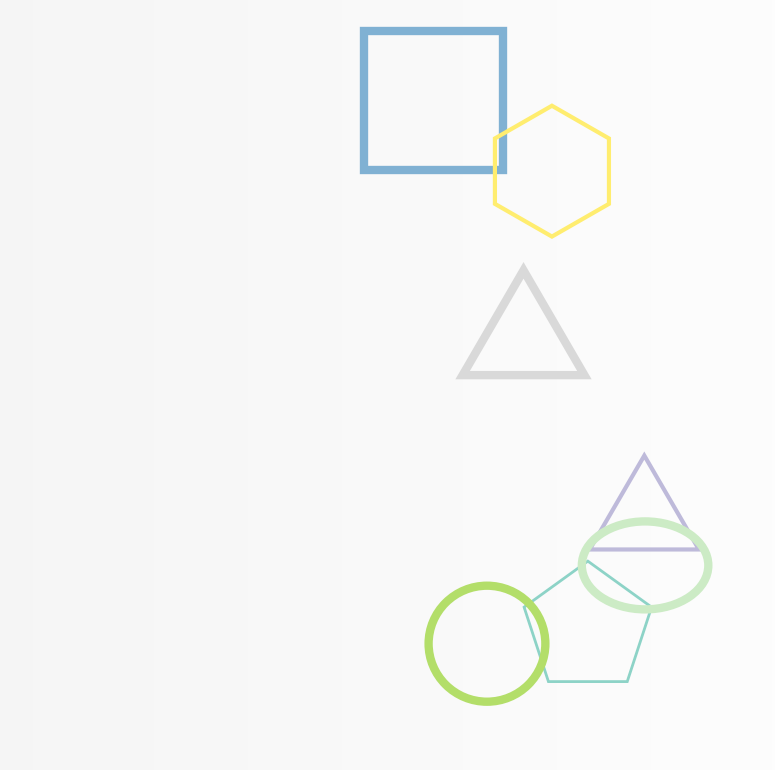[{"shape": "pentagon", "thickness": 1, "radius": 0.43, "center": [0.758, 0.185]}, {"shape": "triangle", "thickness": 1.5, "radius": 0.41, "center": [0.831, 0.327]}, {"shape": "square", "thickness": 3, "radius": 0.45, "center": [0.559, 0.869]}, {"shape": "circle", "thickness": 3, "radius": 0.38, "center": [0.628, 0.164]}, {"shape": "triangle", "thickness": 3, "radius": 0.45, "center": [0.676, 0.558]}, {"shape": "oval", "thickness": 3, "radius": 0.41, "center": [0.832, 0.266]}, {"shape": "hexagon", "thickness": 1.5, "radius": 0.42, "center": [0.712, 0.778]}]